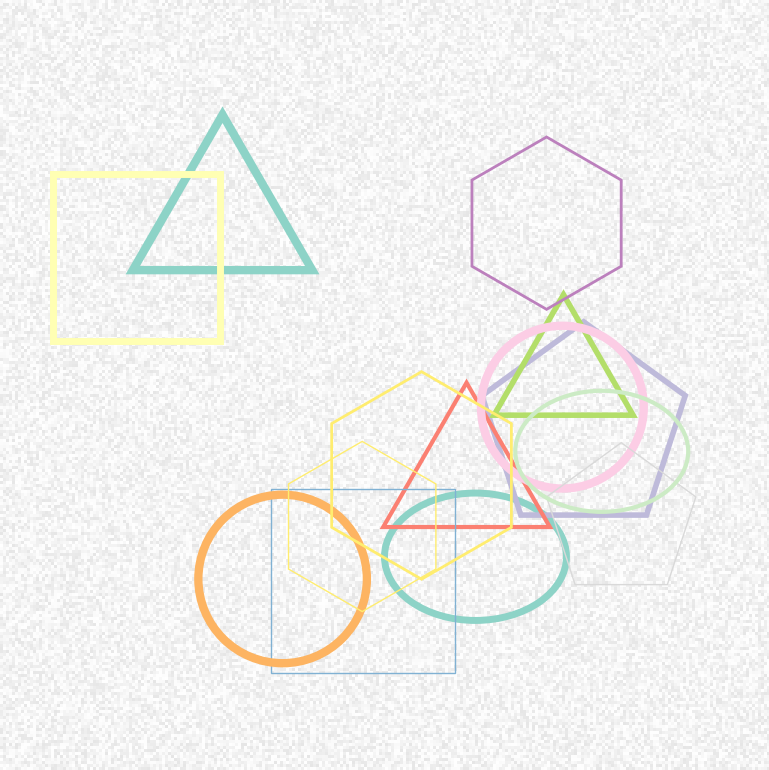[{"shape": "triangle", "thickness": 3, "radius": 0.67, "center": [0.289, 0.716]}, {"shape": "oval", "thickness": 2.5, "radius": 0.59, "center": [0.617, 0.277]}, {"shape": "square", "thickness": 2.5, "radius": 0.54, "center": [0.177, 0.666]}, {"shape": "pentagon", "thickness": 2, "radius": 0.69, "center": [0.758, 0.443]}, {"shape": "triangle", "thickness": 1.5, "radius": 0.62, "center": [0.606, 0.378]}, {"shape": "square", "thickness": 0.5, "radius": 0.6, "center": [0.472, 0.246]}, {"shape": "circle", "thickness": 3, "radius": 0.55, "center": [0.367, 0.248]}, {"shape": "triangle", "thickness": 2, "radius": 0.52, "center": [0.732, 0.513]}, {"shape": "circle", "thickness": 3, "radius": 0.53, "center": [0.73, 0.471]}, {"shape": "pentagon", "thickness": 0.5, "radius": 0.51, "center": [0.807, 0.323]}, {"shape": "hexagon", "thickness": 1, "radius": 0.56, "center": [0.71, 0.71]}, {"shape": "oval", "thickness": 1.5, "radius": 0.56, "center": [0.781, 0.414]}, {"shape": "hexagon", "thickness": 1, "radius": 0.67, "center": [0.547, 0.383]}, {"shape": "hexagon", "thickness": 0.5, "radius": 0.55, "center": [0.47, 0.316]}]